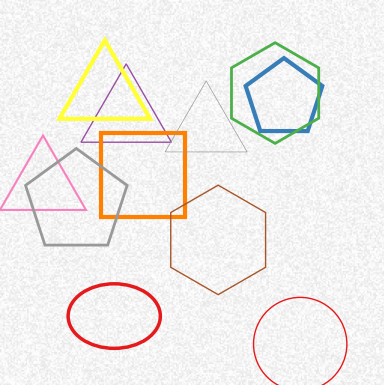[{"shape": "circle", "thickness": 1, "radius": 0.61, "center": [0.78, 0.106]}, {"shape": "oval", "thickness": 2.5, "radius": 0.6, "center": [0.297, 0.179]}, {"shape": "pentagon", "thickness": 3, "radius": 0.52, "center": [0.738, 0.744]}, {"shape": "hexagon", "thickness": 2, "radius": 0.65, "center": [0.715, 0.758]}, {"shape": "triangle", "thickness": 1, "radius": 0.68, "center": [0.328, 0.698]}, {"shape": "square", "thickness": 3, "radius": 0.54, "center": [0.37, 0.545]}, {"shape": "triangle", "thickness": 3, "radius": 0.68, "center": [0.272, 0.759]}, {"shape": "hexagon", "thickness": 1, "radius": 0.71, "center": [0.567, 0.377]}, {"shape": "triangle", "thickness": 1.5, "radius": 0.64, "center": [0.112, 0.519]}, {"shape": "pentagon", "thickness": 2, "radius": 0.69, "center": [0.198, 0.476]}, {"shape": "triangle", "thickness": 0.5, "radius": 0.61, "center": [0.535, 0.667]}]